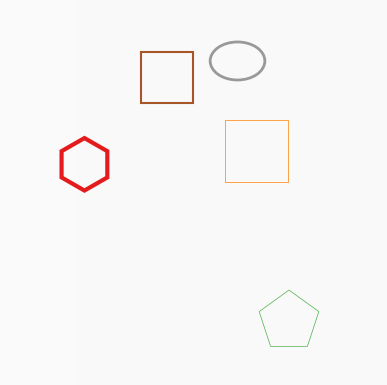[{"shape": "hexagon", "thickness": 3, "radius": 0.34, "center": [0.218, 0.573]}, {"shape": "pentagon", "thickness": 0.5, "radius": 0.4, "center": [0.746, 0.166]}, {"shape": "square", "thickness": 0.5, "radius": 0.4, "center": [0.661, 0.607]}, {"shape": "square", "thickness": 1.5, "radius": 0.33, "center": [0.431, 0.799]}, {"shape": "oval", "thickness": 2, "radius": 0.35, "center": [0.613, 0.842]}]